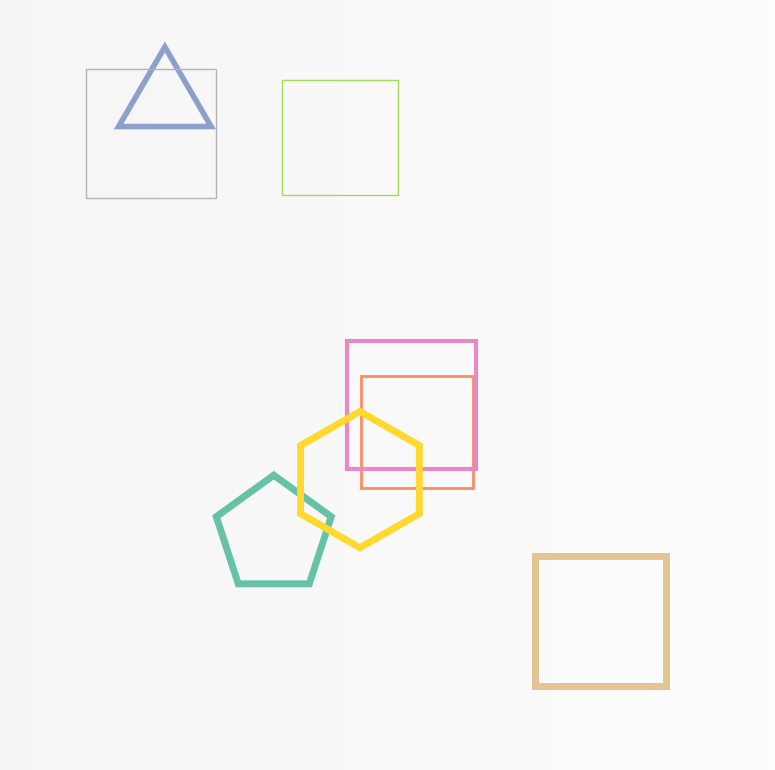[{"shape": "pentagon", "thickness": 2.5, "radius": 0.39, "center": [0.353, 0.305]}, {"shape": "square", "thickness": 1, "radius": 0.36, "center": [0.538, 0.439]}, {"shape": "triangle", "thickness": 2, "radius": 0.34, "center": [0.213, 0.87]}, {"shape": "square", "thickness": 1.5, "radius": 0.42, "center": [0.531, 0.474]}, {"shape": "square", "thickness": 0.5, "radius": 0.37, "center": [0.439, 0.821]}, {"shape": "hexagon", "thickness": 2.5, "radius": 0.44, "center": [0.464, 0.377]}, {"shape": "square", "thickness": 2.5, "radius": 0.42, "center": [0.775, 0.193]}, {"shape": "square", "thickness": 0.5, "radius": 0.42, "center": [0.195, 0.826]}]